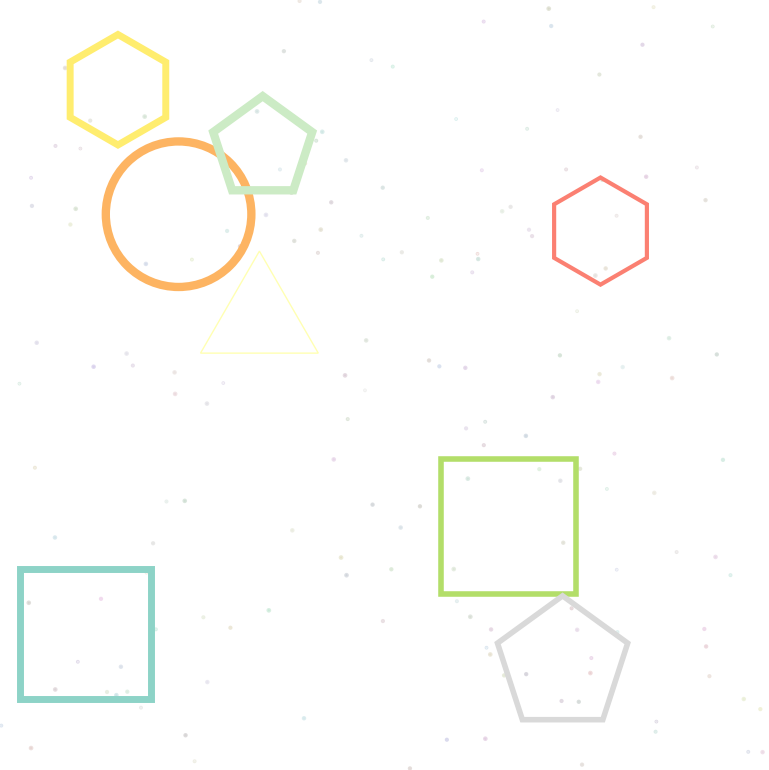[{"shape": "square", "thickness": 2.5, "radius": 0.42, "center": [0.111, 0.176]}, {"shape": "triangle", "thickness": 0.5, "radius": 0.44, "center": [0.337, 0.586]}, {"shape": "hexagon", "thickness": 1.5, "radius": 0.35, "center": [0.78, 0.7]}, {"shape": "circle", "thickness": 3, "radius": 0.47, "center": [0.232, 0.722]}, {"shape": "square", "thickness": 2, "radius": 0.44, "center": [0.66, 0.317]}, {"shape": "pentagon", "thickness": 2, "radius": 0.44, "center": [0.731, 0.137]}, {"shape": "pentagon", "thickness": 3, "radius": 0.34, "center": [0.341, 0.808]}, {"shape": "hexagon", "thickness": 2.5, "radius": 0.36, "center": [0.153, 0.883]}]